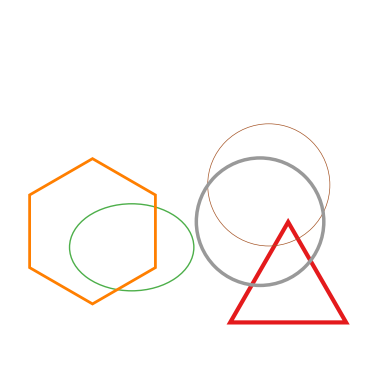[{"shape": "triangle", "thickness": 3, "radius": 0.87, "center": [0.748, 0.249]}, {"shape": "oval", "thickness": 1, "radius": 0.81, "center": [0.342, 0.358]}, {"shape": "hexagon", "thickness": 2, "radius": 0.94, "center": [0.24, 0.399]}, {"shape": "circle", "thickness": 0.5, "radius": 0.79, "center": [0.698, 0.52]}, {"shape": "circle", "thickness": 2.5, "radius": 0.83, "center": [0.676, 0.424]}]